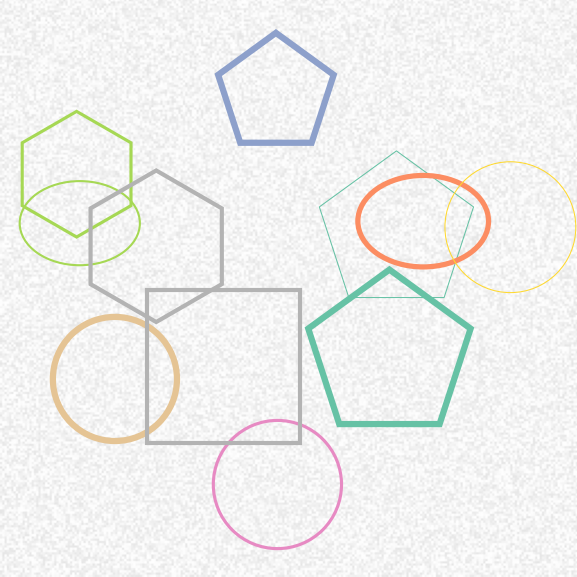[{"shape": "pentagon", "thickness": 0.5, "radius": 0.7, "center": [0.686, 0.597]}, {"shape": "pentagon", "thickness": 3, "radius": 0.74, "center": [0.674, 0.384]}, {"shape": "oval", "thickness": 2.5, "radius": 0.57, "center": [0.733, 0.616]}, {"shape": "pentagon", "thickness": 3, "radius": 0.53, "center": [0.478, 0.837]}, {"shape": "circle", "thickness": 1.5, "radius": 0.56, "center": [0.48, 0.16]}, {"shape": "hexagon", "thickness": 1.5, "radius": 0.54, "center": [0.133, 0.697]}, {"shape": "oval", "thickness": 1, "radius": 0.52, "center": [0.138, 0.613]}, {"shape": "circle", "thickness": 0.5, "radius": 0.57, "center": [0.884, 0.606]}, {"shape": "circle", "thickness": 3, "radius": 0.54, "center": [0.199, 0.343]}, {"shape": "hexagon", "thickness": 2, "radius": 0.66, "center": [0.27, 0.573]}, {"shape": "square", "thickness": 2, "radius": 0.66, "center": [0.387, 0.364]}]